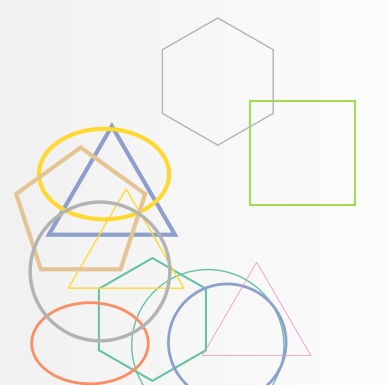[{"shape": "circle", "thickness": 1, "radius": 0.98, "center": [0.536, 0.104]}, {"shape": "hexagon", "thickness": 1.5, "radius": 0.8, "center": [0.393, 0.17]}, {"shape": "oval", "thickness": 2, "radius": 0.75, "center": [0.232, 0.108]}, {"shape": "triangle", "thickness": 3, "radius": 0.94, "center": [0.289, 0.484]}, {"shape": "circle", "thickness": 2, "radius": 0.76, "center": [0.586, 0.111]}, {"shape": "triangle", "thickness": 0.5, "radius": 0.81, "center": [0.662, 0.157]}, {"shape": "square", "thickness": 1.5, "radius": 0.68, "center": [0.78, 0.603]}, {"shape": "oval", "thickness": 3, "radius": 0.84, "center": [0.268, 0.548]}, {"shape": "triangle", "thickness": 1, "radius": 0.86, "center": [0.325, 0.337]}, {"shape": "pentagon", "thickness": 3, "radius": 0.87, "center": [0.208, 0.442]}, {"shape": "hexagon", "thickness": 1, "radius": 0.83, "center": [0.562, 0.788]}, {"shape": "circle", "thickness": 2.5, "radius": 0.9, "center": [0.258, 0.295]}]